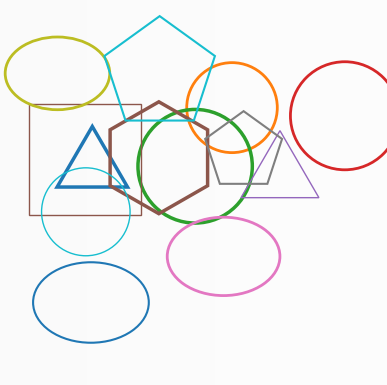[{"shape": "triangle", "thickness": 2.5, "radius": 0.52, "center": [0.238, 0.567]}, {"shape": "oval", "thickness": 1.5, "radius": 0.75, "center": [0.235, 0.214]}, {"shape": "circle", "thickness": 2, "radius": 0.58, "center": [0.599, 0.72]}, {"shape": "circle", "thickness": 2.5, "radius": 0.74, "center": [0.504, 0.568]}, {"shape": "circle", "thickness": 2, "radius": 0.7, "center": [0.89, 0.699]}, {"shape": "triangle", "thickness": 1, "radius": 0.58, "center": [0.722, 0.545]}, {"shape": "square", "thickness": 1, "radius": 0.73, "center": [0.219, 0.586]}, {"shape": "hexagon", "thickness": 2.5, "radius": 0.73, "center": [0.41, 0.59]}, {"shape": "oval", "thickness": 2, "radius": 0.73, "center": [0.577, 0.334]}, {"shape": "pentagon", "thickness": 1.5, "radius": 0.52, "center": [0.629, 0.607]}, {"shape": "oval", "thickness": 2, "radius": 0.67, "center": [0.148, 0.809]}, {"shape": "pentagon", "thickness": 1.5, "radius": 0.75, "center": [0.412, 0.808]}, {"shape": "circle", "thickness": 1, "radius": 0.57, "center": [0.221, 0.45]}]